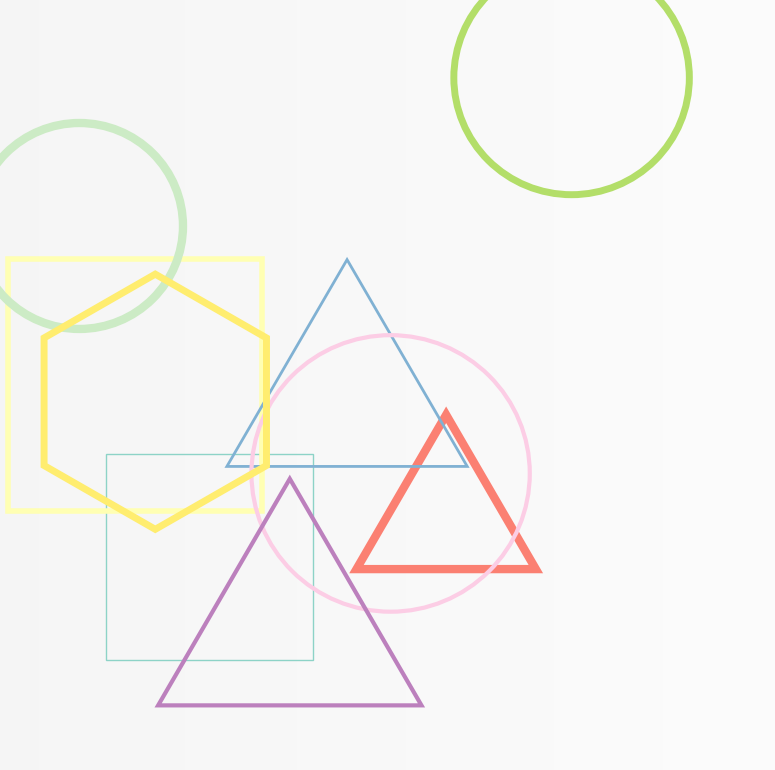[{"shape": "square", "thickness": 0.5, "radius": 0.67, "center": [0.271, 0.276]}, {"shape": "square", "thickness": 2, "radius": 0.82, "center": [0.174, 0.5]}, {"shape": "triangle", "thickness": 3, "radius": 0.67, "center": [0.576, 0.328]}, {"shape": "triangle", "thickness": 1, "radius": 0.9, "center": [0.448, 0.484]}, {"shape": "circle", "thickness": 2.5, "radius": 0.76, "center": [0.738, 0.899]}, {"shape": "circle", "thickness": 1.5, "radius": 0.9, "center": [0.504, 0.385]}, {"shape": "triangle", "thickness": 1.5, "radius": 0.98, "center": [0.374, 0.182]}, {"shape": "circle", "thickness": 3, "radius": 0.67, "center": [0.102, 0.707]}, {"shape": "hexagon", "thickness": 2.5, "radius": 0.83, "center": [0.2, 0.478]}]